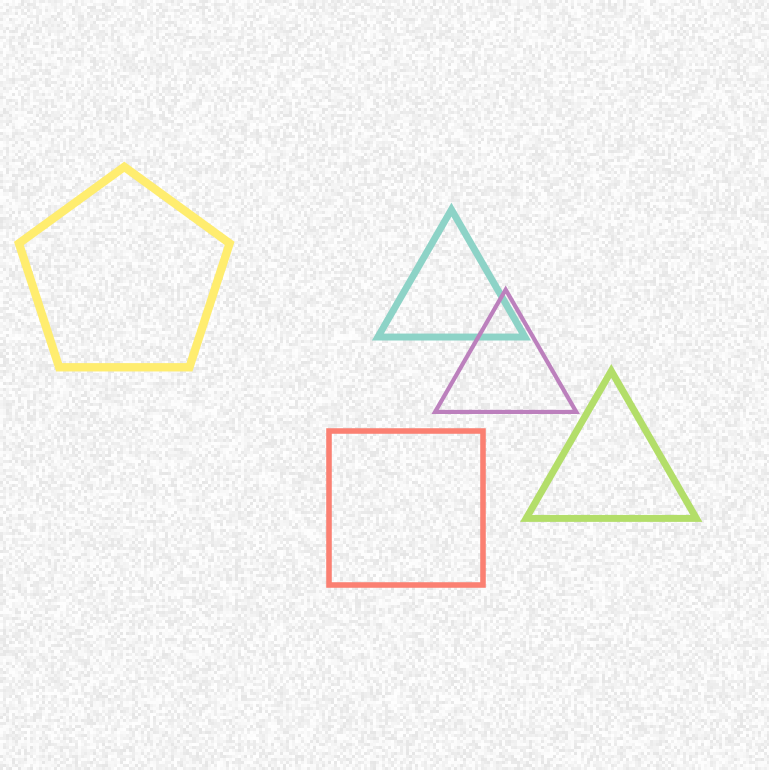[{"shape": "triangle", "thickness": 2.5, "radius": 0.55, "center": [0.586, 0.617]}, {"shape": "square", "thickness": 2, "radius": 0.5, "center": [0.527, 0.341]}, {"shape": "triangle", "thickness": 2.5, "radius": 0.64, "center": [0.794, 0.391]}, {"shape": "triangle", "thickness": 1.5, "radius": 0.53, "center": [0.657, 0.518]}, {"shape": "pentagon", "thickness": 3, "radius": 0.72, "center": [0.161, 0.639]}]